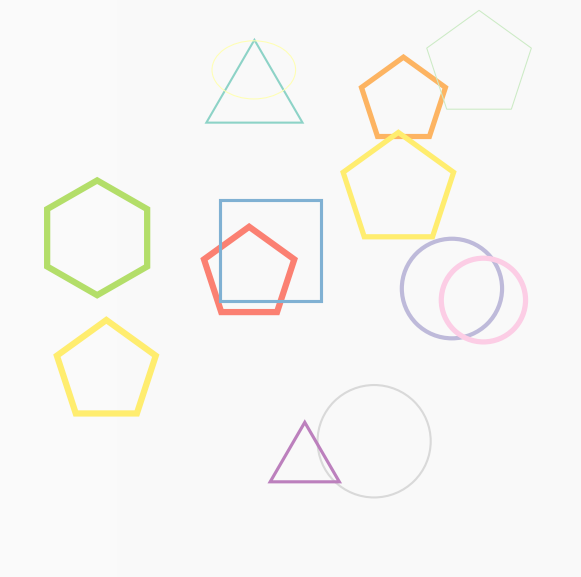[{"shape": "triangle", "thickness": 1, "radius": 0.48, "center": [0.438, 0.835]}, {"shape": "oval", "thickness": 0.5, "radius": 0.36, "center": [0.437, 0.878]}, {"shape": "circle", "thickness": 2, "radius": 0.43, "center": [0.778, 0.5]}, {"shape": "pentagon", "thickness": 3, "radius": 0.41, "center": [0.429, 0.525]}, {"shape": "square", "thickness": 1.5, "radius": 0.44, "center": [0.465, 0.566]}, {"shape": "pentagon", "thickness": 2.5, "radius": 0.38, "center": [0.694, 0.824]}, {"shape": "hexagon", "thickness": 3, "radius": 0.5, "center": [0.167, 0.587]}, {"shape": "circle", "thickness": 2.5, "radius": 0.36, "center": [0.832, 0.48]}, {"shape": "circle", "thickness": 1, "radius": 0.49, "center": [0.644, 0.235]}, {"shape": "triangle", "thickness": 1.5, "radius": 0.34, "center": [0.524, 0.199]}, {"shape": "pentagon", "thickness": 0.5, "radius": 0.47, "center": [0.824, 0.887]}, {"shape": "pentagon", "thickness": 3, "radius": 0.45, "center": [0.183, 0.356]}, {"shape": "pentagon", "thickness": 2.5, "radius": 0.5, "center": [0.685, 0.67]}]